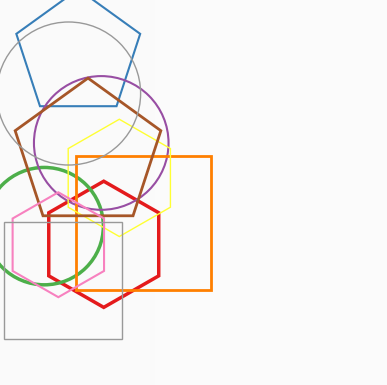[{"shape": "hexagon", "thickness": 2.5, "radius": 0.82, "center": [0.268, 0.365]}, {"shape": "pentagon", "thickness": 1.5, "radius": 0.84, "center": [0.202, 0.86]}, {"shape": "circle", "thickness": 2.5, "radius": 0.76, "center": [0.114, 0.413]}, {"shape": "circle", "thickness": 1.5, "radius": 0.87, "center": [0.261, 0.629]}, {"shape": "square", "thickness": 2, "radius": 0.87, "center": [0.371, 0.422]}, {"shape": "hexagon", "thickness": 1, "radius": 0.76, "center": [0.308, 0.538]}, {"shape": "pentagon", "thickness": 2, "radius": 0.99, "center": [0.227, 0.599]}, {"shape": "hexagon", "thickness": 1.5, "radius": 0.68, "center": [0.151, 0.364]}, {"shape": "square", "thickness": 1, "radius": 0.76, "center": [0.162, 0.272]}, {"shape": "circle", "thickness": 1, "radius": 0.93, "center": [0.177, 0.757]}]